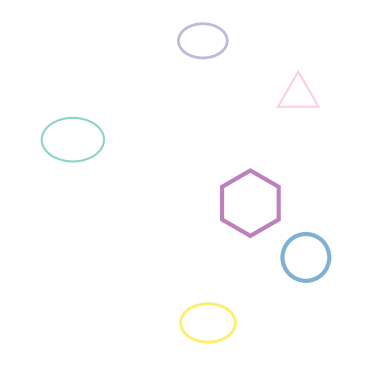[{"shape": "oval", "thickness": 1.5, "radius": 0.4, "center": [0.189, 0.637]}, {"shape": "oval", "thickness": 2, "radius": 0.32, "center": [0.527, 0.894]}, {"shape": "circle", "thickness": 3, "radius": 0.3, "center": [0.795, 0.331]}, {"shape": "triangle", "thickness": 1.5, "radius": 0.3, "center": [0.775, 0.753]}, {"shape": "hexagon", "thickness": 3, "radius": 0.42, "center": [0.65, 0.472]}, {"shape": "oval", "thickness": 2, "radius": 0.36, "center": [0.54, 0.161]}]